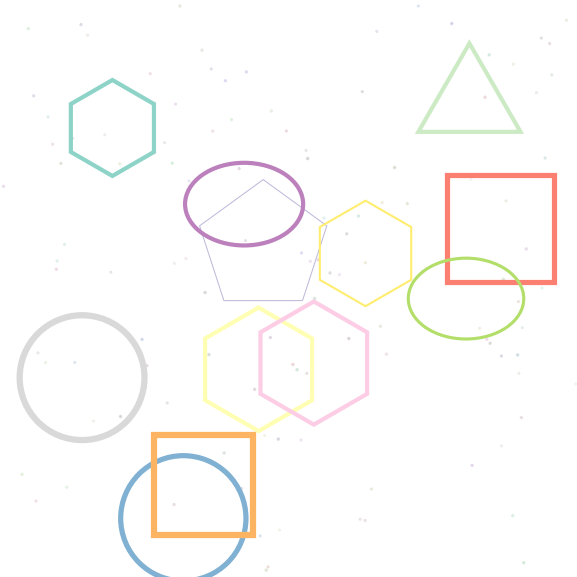[{"shape": "hexagon", "thickness": 2, "radius": 0.42, "center": [0.195, 0.778]}, {"shape": "hexagon", "thickness": 2, "radius": 0.53, "center": [0.448, 0.36]}, {"shape": "pentagon", "thickness": 0.5, "radius": 0.58, "center": [0.456, 0.572]}, {"shape": "square", "thickness": 2.5, "radius": 0.46, "center": [0.866, 0.603]}, {"shape": "circle", "thickness": 2.5, "radius": 0.54, "center": [0.317, 0.102]}, {"shape": "square", "thickness": 3, "radius": 0.43, "center": [0.352, 0.159]}, {"shape": "oval", "thickness": 1.5, "radius": 0.5, "center": [0.807, 0.482]}, {"shape": "hexagon", "thickness": 2, "radius": 0.53, "center": [0.543, 0.37]}, {"shape": "circle", "thickness": 3, "radius": 0.54, "center": [0.142, 0.345]}, {"shape": "oval", "thickness": 2, "radius": 0.51, "center": [0.423, 0.646]}, {"shape": "triangle", "thickness": 2, "radius": 0.51, "center": [0.813, 0.822]}, {"shape": "hexagon", "thickness": 1, "radius": 0.46, "center": [0.633, 0.56]}]